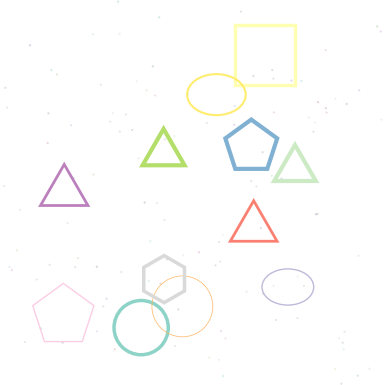[{"shape": "circle", "thickness": 2.5, "radius": 0.35, "center": [0.367, 0.149]}, {"shape": "square", "thickness": 2.5, "radius": 0.38, "center": [0.688, 0.857]}, {"shape": "oval", "thickness": 1, "radius": 0.34, "center": [0.748, 0.255]}, {"shape": "triangle", "thickness": 2, "radius": 0.35, "center": [0.659, 0.408]}, {"shape": "pentagon", "thickness": 3, "radius": 0.35, "center": [0.653, 0.619]}, {"shape": "circle", "thickness": 0.5, "radius": 0.4, "center": [0.474, 0.204]}, {"shape": "triangle", "thickness": 3, "radius": 0.31, "center": [0.425, 0.602]}, {"shape": "pentagon", "thickness": 1, "radius": 0.42, "center": [0.165, 0.18]}, {"shape": "hexagon", "thickness": 2.5, "radius": 0.31, "center": [0.426, 0.275]}, {"shape": "triangle", "thickness": 2, "radius": 0.36, "center": [0.167, 0.502]}, {"shape": "triangle", "thickness": 3, "radius": 0.31, "center": [0.766, 0.561]}, {"shape": "oval", "thickness": 1.5, "radius": 0.38, "center": [0.562, 0.754]}]